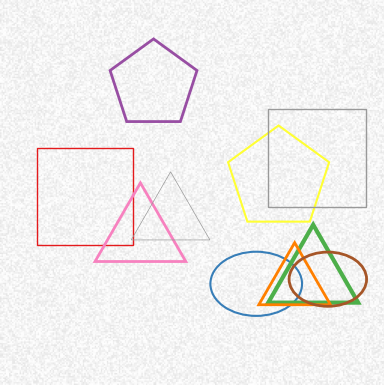[{"shape": "square", "thickness": 1, "radius": 0.63, "center": [0.221, 0.49]}, {"shape": "oval", "thickness": 1.5, "radius": 0.6, "center": [0.666, 0.263]}, {"shape": "triangle", "thickness": 3, "radius": 0.67, "center": [0.813, 0.281]}, {"shape": "pentagon", "thickness": 2, "radius": 0.59, "center": [0.399, 0.78]}, {"shape": "triangle", "thickness": 2, "radius": 0.54, "center": [0.765, 0.262]}, {"shape": "pentagon", "thickness": 1.5, "radius": 0.69, "center": [0.724, 0.536]}, {"shape": "oval", "thickness": 2, "radius": 0.5, "center": [0.852, 0.275]}, {"shape": "triangle", "thickness": 2, "radius": 0.68, "center": [0.365, 0.389]}, {"shape": "triangle", "thickness": 0.5, "radius": 0.59, "center": [0.443, 0.436]}, {"shape": "square", "thickness": 1, "radius": 0.64, "center": [0.823, 0.59]}]